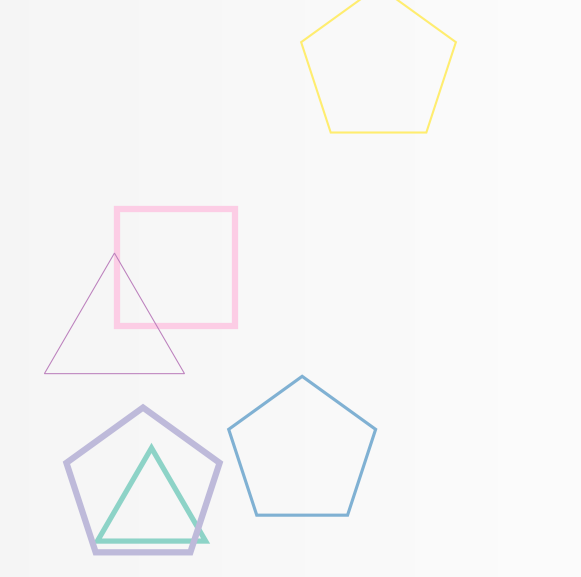[{"shape": "triangle", "thickness": 2.5, "radius": 0.54, "center": [0.261, 0.116]}, {"shape": "pentagon", "thickness": 3, "radius": 0.69, "center": [0.246, 0.155]}, {"shape": "pentagon", "thickness": 1.5, "radius": 0.66, "center": [0.52, 0.215]}, {"shape": "square", "thickness": 3, "radius": 0.51, "center": [0.302, 0.536]}, {"shape": "triangle", "thickness": 0.5, "radius": 0.7, "center": [0.197, 0.422]}, {"shape": "pentagon", "thickness": 1, "radius": 0.7, "center": [0.651, 0.883]}]